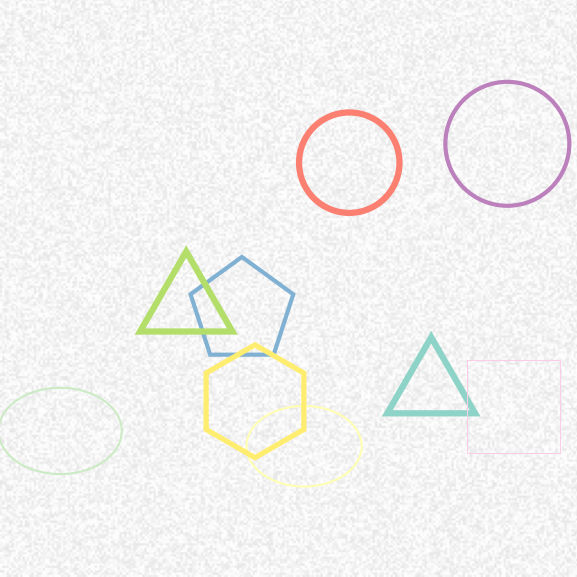[{"shape": "triangle", "thickness": 3, "radius": 0.44, "center": [0.747, 0.327]}, {"shape": "oval", "thickness": 1, "radius": 0.5, "center": [0.527, 0.226]}, {"shape": "circle", "thickness": 3, "radius": 0.43, "center": [0.605, 0.717]}, {"shape": "pentagon", "thickness": 2, "radius": 0.47, "center": [0.419, 0.461]}, {"shape": "triangle", "thickness": 3, "radius": 0.46, "center": [0.322, 0.471]}, {"shape": "square", "thickness": 0.5, "radius": 0.4, "center": [0.889, 0.296]}, {"shape": "circle", "thickness": 2, "radius": 0.54, "center": [0.879, 0.75]}, {"shape": "oval", "thickness": 1, "radius": 0.53, "center": [0.104, 0.253]}, {"shape": "hexagon", "thickness": 2.5, "radius": 0.49, "center": [0.442, 0.304]}]